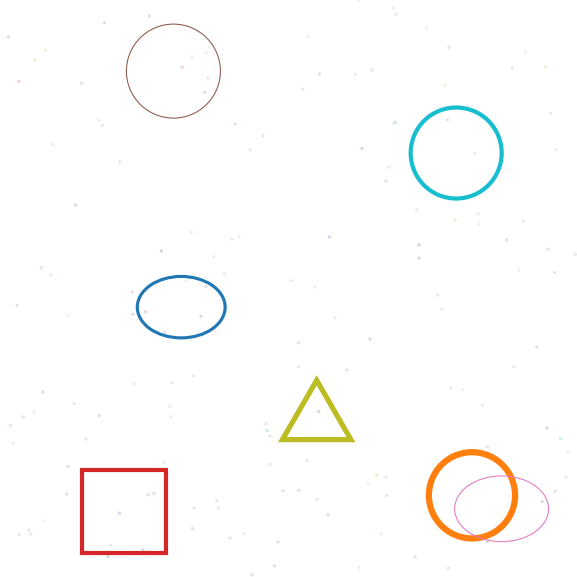[{"shape": "oval", "thickness": 1.5, "radius": 0.38, "center": [0.314, 0.467]}, {"shape": "circle", "thickness": 3, "radius": 0.37, "center": [0.817, 0.141]}, {"shape": "square", "thickness": 2, "radius": 0.36, "center": [0.214, 0.113]}, {"shape": "circle", "thickness": 0.5, "radius": 0.41, "center": [0.3, 0.876]}, {"shape": "oval", "thickness": 0.5, "radius": 0.41, "center": [0.869, 0.118]}, {"shape": "triangle", "thickness": 2.5, "radius": 0.34, "center": [0.548, 0.272]}, {"shape": "circle", "thickness": 2, "radius": 0.39, "center": [0.79, 0.734]}]